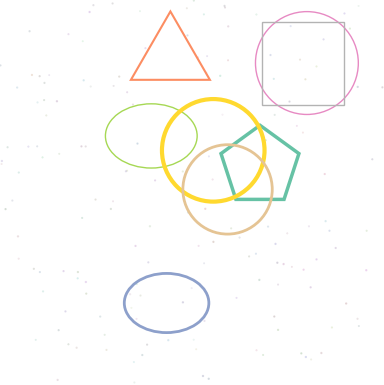[{"shape": "pentagon", "thickness": 2.5, "radius": 0.53, "center": [0.675, 0.568]}, {"shape": "triangle", "thickness": 1.5, "radius": 0.59, "center": [0.443, 0.852]}, {"shape": "oval", "thickness": 2, "radius": 0.55, "center": [0.433, 0.213]}, {"shape": "circle", "thickness": 1, "radius": 0.67, "center": [0.797, 0.836]}, {"shape": "oval", "thickness": 1, "radius": 0.6, "center": [0.393, 0.647]}, {"shape": "circle", "thickness": 3, "radius": 0.67, "center": [0.554, 0.61]}, {"shape": "circle", "thickness": 2, "radius": 0.58, "center": [0.591, 0.508]}, {"shape": "square", "thickness": 1, "radius": 0.53, "center": [0.787, 0.835]}]